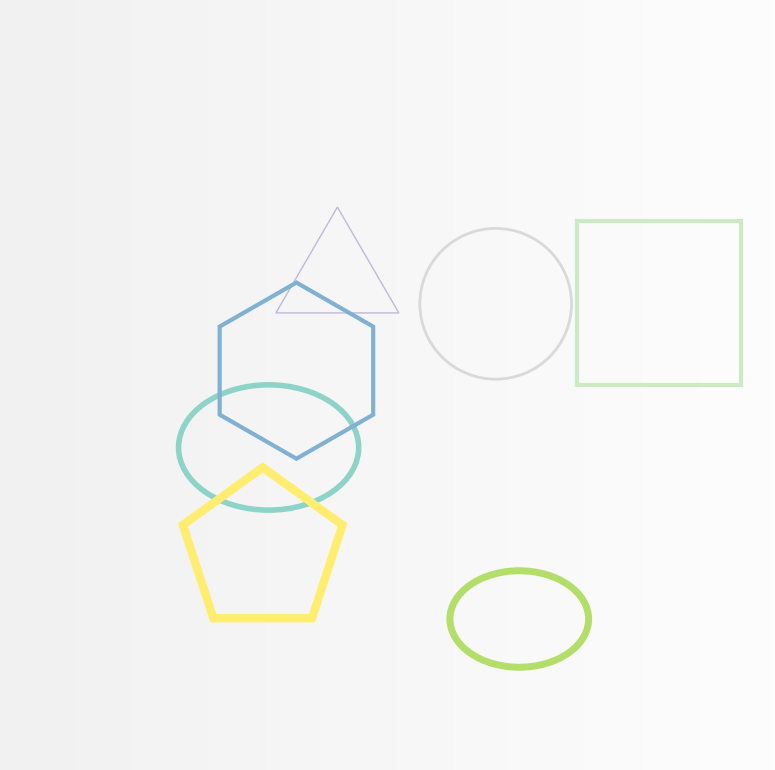[{"shape": "oval", "thickness": 2, "radius": 0.58, "center": [0.347, 0.419]}, {"shape": "triangle", "thickness": 0.5, "radius": 0.46, "center": [0.435, 0.639]}, {"shape": "hexagon", "thickness": 1.5, "radius": 0.57, "center": [0.382, 0.519]}, {"shape": "oval", "thickness": 2.5, "radius": 0.45, "center": [0.67, 0.196]}, {"shape": "circle", "thickness": 1, "radius": 0.49, "center": [0.64, 0.605]}, {"shape": "square", "thickness": 1.5, "radius": 0.53, "center": [0.85, 0.606]}, {"shape": "pentagon", "thickness": 3, "radius": 0.54, "center": [0.339, 0.285]}]